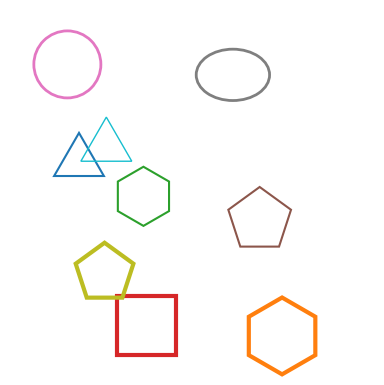[{"shape": "triangle", "thickness": 1.5, "radius": 0.37, "center": [0.205, 0.58]}, {"shape": "hexagon", "thickness": 3, "radius": 0.5, "center": [0.733, 0.127]}, {"shape": "hexagon", "thickness": 1.5, "radius": 0.38, "center": [0.373, 0.49]}, {"shape": "square", "thickness": 3, "radius": 0.38, "center": [0.38, 0.155]}, {"shape": "pentagon", "thickness": 1.5, "radius": 0.43, "center": [0.674, 0.429]}, {"shape": "circle", "thickness": 2, "radius": 0.44, "center": [0.175, 0.833]}, {"shape": "oval", "thickness": 2, "radius": 0.48, "center": [0.605, 0.806]}, {"shape": "pentagon", "thickness": 3, "radius": 0.39, "center": [0.272, 0.291]}, {"shape": "triangle", "thickness": 1, "radius": 0.38, "center": [0.276, 0.619]}]